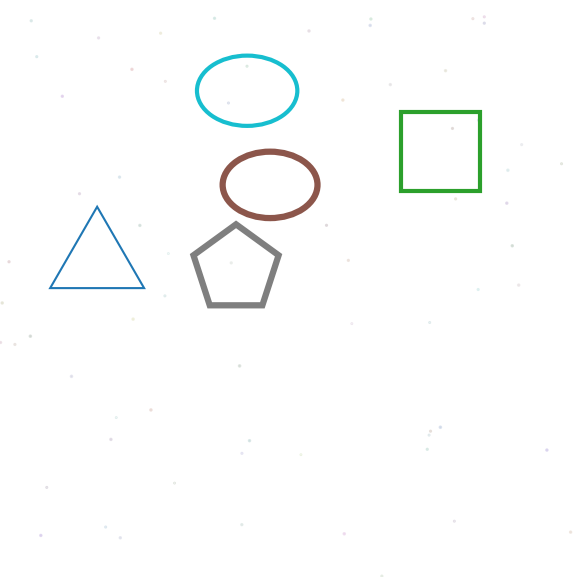[{"shape": "triangle", "thickness": 1, "radius": 0.47, "center": [0.168, 0.547]}, {"shape": "square", "thickness": 2, "radius": 0.34, "center": [0.762, 0.736]}, {"shape": "oval", "thickness": 3, "radius": 0.41, "center": [0.468, 0.679]}, {"shape": "pentagon", "thickness": 3, "radius": 0.39, "center": [0.409, 0.533]}, {"shape": "oval", "thickness": 2, "radius": 0.43, "center": [0.428, 0.842]}]